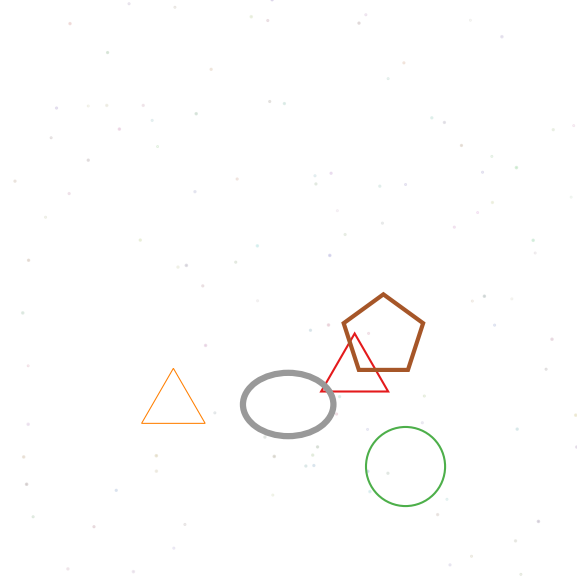[{"shape": "triangle", "thickness": 1, "radius": 0.33, "center": [0.614, 0.355]}, {"shape": "circle", "thickness": 1, "radius": 0.34, "center": [0.702, 0.191]}, {"shape": "triangle", "thickness": 0.5, "radius": 0.32, "center": [0.3, 0.298]}, {"shape": "pentagon", "thickness": 2, "radius": 0.36, "center": [0.664, 0.417]}, {"shape": "oval", "thickness": 3, "radius": 0.39, "center": [0.499, 0.299]}]